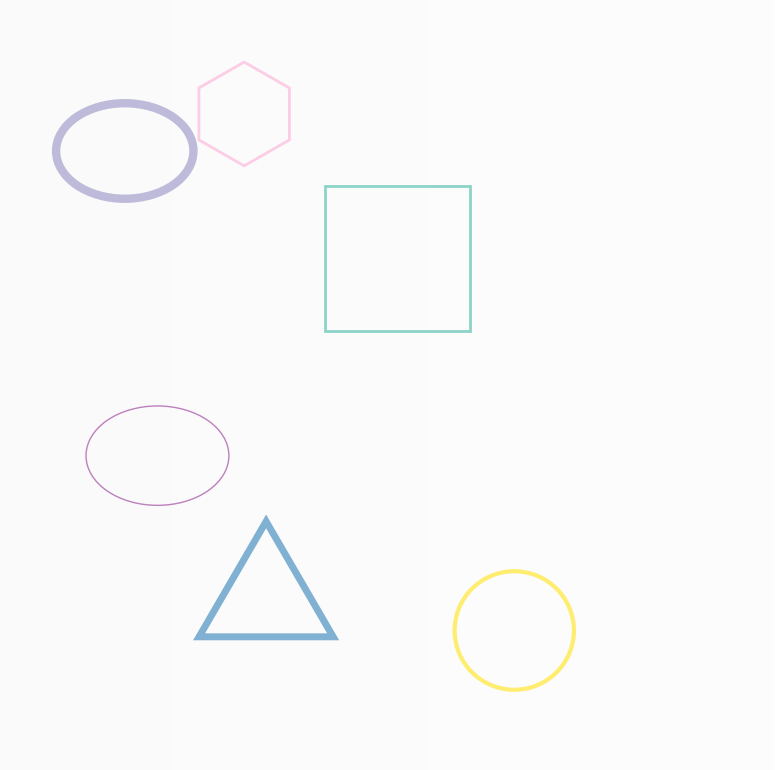[{"shape": "square", "thickness": 1, "radius": 0.47, "center": [0.513, 0.664]}, {"shape": "oval", "thickness": 3, "radius": 0.44, "center": [0.161, 0.804]}, {"shape": "triangle", "thickness": 2.5, "radius": 0.5, "center": [0.343, 0.223]}, {"shape": "hexagon", "thickness": 1, "radius": 0.34, "center": [0.315, 0.852]}, {"shape": "oval", "thickness": 0.5, "radius": 0.46, "center": [0.203, 0.408]}, {"shape": "circle", "thickness": 1.5, "radius": 0.38, "center": [0.664, 0.181]}]